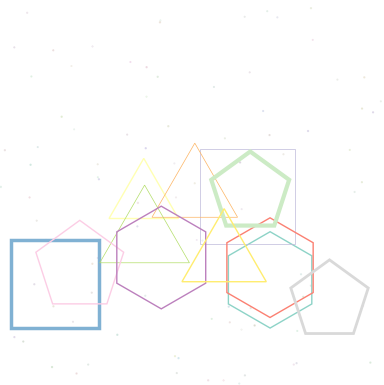[{"shape": "hexagon", "thickness": 1, "radius": 0.63, "center": [0.702, 0.273]}, {"shape": "triangle", "thickness": 1, "radius": 0.52, "center": [0.373, 0.485]}, {"shape": "square", "thickness": 0.5, "radius": 0.62, "center": [0.642, 0.489]}, {"shape": "hexagon", "thickness": 1, "radius": 0.65, "center": [0.701, 0.305]}, {"shape": "square", "thickness": 2.5, "radius": 0.58, "center": [0.143, 0.262]}, {"shape": "triangle", "thickness": 0.5, "radius": 0.64, "center": [0.506, 0.5]}, {"shape": "triangle", "thickness": 0.5, "radius": 0.67, "center": [0.376, 0.385]}, {"shape": "pentagon", "thickness": 1, "radius": 0.6, "center": [0.207, 0.308]}, {"shape": "pentagon", "thickness": 2, "radius": 0.53, "center": [0.856, 0.219]}, {"shape": "hexagon", "thickness": 1, "radius": 0.67, "center": [0.419, 0.331]}, {"shape": "pentagon", "thickness": 3, "radius": 0.53, "center": [0.65, 0.5]}, {"shape": "triangle", "thickness": 1, "radius": 0.63, "center": [0.582, 0.332]}]